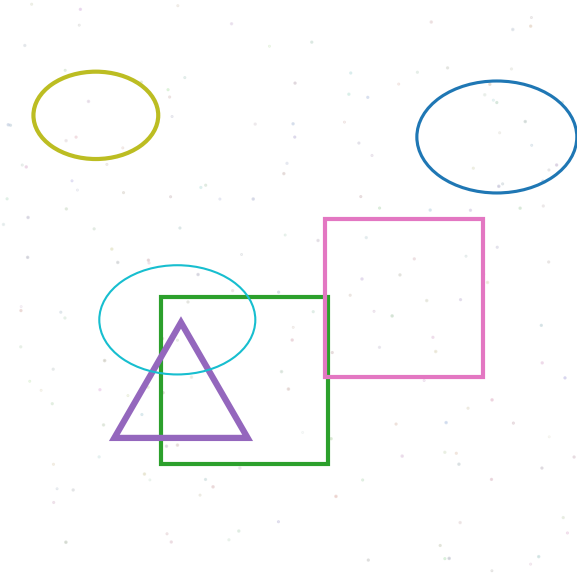[{"shape": "oval", "thickness": 1.5, "radius": 0.69, "center": [0.86, 0.762]}, {"shape": "square", "thickness": 2, "radius": 0.72, "center": [0.424, 0.34]}, {"shape": "triangle", "thickness": 3, "radius": 0.67, "center": [0.313, 0.307]}, {"shape": "square", "thickness": 2, "radius": 0.68, "center": [0.699, 0.484]}, {"shape": "oval", "thickness": 2, "radius": 0.54, "center": [0.166, 0.799]}, {"shape": "oval", "thickness": 1, "radius": 0.68, "center": [0.307, 0.445]}]